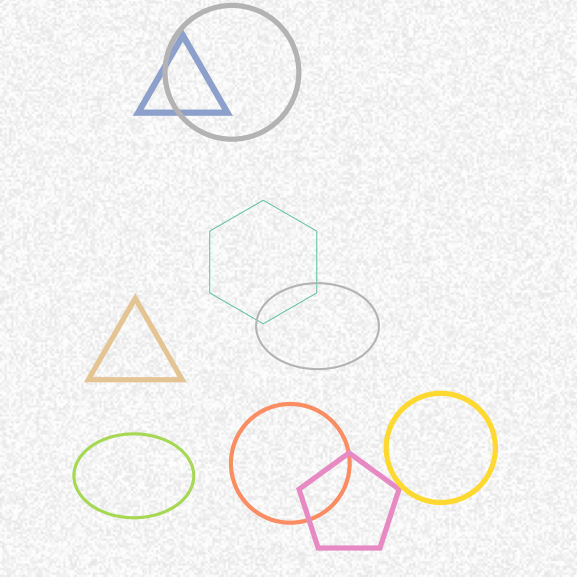[{"shape": "hexagon", "thickness": 0.5, "radius": 0.54, "center": [0.456, 0.545]}, {"shape": "circle", "thickness": 2, "radius": 0.51, "center": [0.503, 0.197]}, {"shape": "triangle", "thickness": 3, "radius": 0.45, "center": [0.317, 0.849]}, {"shape": "pentagon", "thickness": 2.5, "radius": 0.46, "center": [0.604, 0.124]}, {"shape": "oval", "thickness": 1.5, "radius": 0.52, "center": [0.232, 0.175]}, {"shape": "circle", "thickness": 2.5, "radius": 0.47, "center": [0.763, 0.224]}, {"shape": "triangle", "thickness": 2.5, "radius": 0.47, "center": [0.234, 0.389]}, {"shape": "oval", "thickness": 1, "radius": 0.53, "center": [0.55, 0.434]}, {"shape": "circle", "thickness": 2.5, "radius": 0.58, "center": [0.402, 0.874]}]